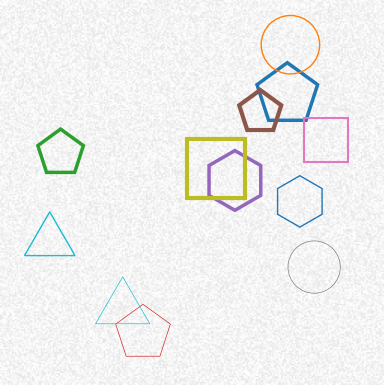[{"shape": "hexagon", "thickness": 1, "radius": 0.33, "center": [0.779, 0.477]}, {"shape": "pentagon", "thickness": 2.5, "radius": 0.41, "center": [0.746, 0.754]}, {"shape": "circle", "thickness": 1, "radius": 0.38, "center": [0.754, 0.884]}, {"shape": "pentagon", "thickness": 2.5, "radius": 0.31, "center": [0.157, 0.603]}, {"shape": "pentagon", "thickness": 0.5, "radius": 0.37, "center": [0.372, 0.135]}, {"shape": "hexagon", "thickness": 2.5, "radius": 0.39, "center": [0.61, 0.531]}, {"shape": "pentagon", "thickness": 3, "radius": 0.29, "center": [0.676, 0.709]}, {"shape": "square", "thickness": 1.5, "radius": 0.29, "center": [0.846, 0.636]}, {"shape": "circle", "thickness": 0.5, "radius": 0.34, "center": [0.816, 0.306]}, {"shape": "square", "thickness": 3, "radius": 0.38, "center": [0.561, 0.563]}, {"shape": "triangle", "thickness": 0.5, "radius": 0.41, "center": [0.319, 0.2]}, {"shape": "triangle", "thickness": 1, "radius": 0.38, "center": [0.129, 0.374]}]